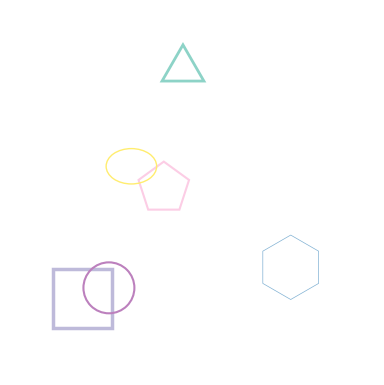[{"shape": "triangle", "thickness": 2, "radius": 0.31, "center": [0.475, 0.821]}, {"shape": "square", "thickness": 2.5, "radius": 0.38, "center": [0.213, 0.225]}, {"shape": "hexagon", "thickness": 0.5, "radius": 0.42, "center": [0.755, 0.306]}, {"shape": "pentagon", "thickness": 1.5, "radius": 0.34, "center": [0.425, 0.511]}, {"shape": "circle", "thickness": 1.5, "radius": 0.33, "center": [0.283, 0.252]}, {"shape": "oval", "thickness": 1, "radius": 0.33, "center": [0.341, 0.568]}]